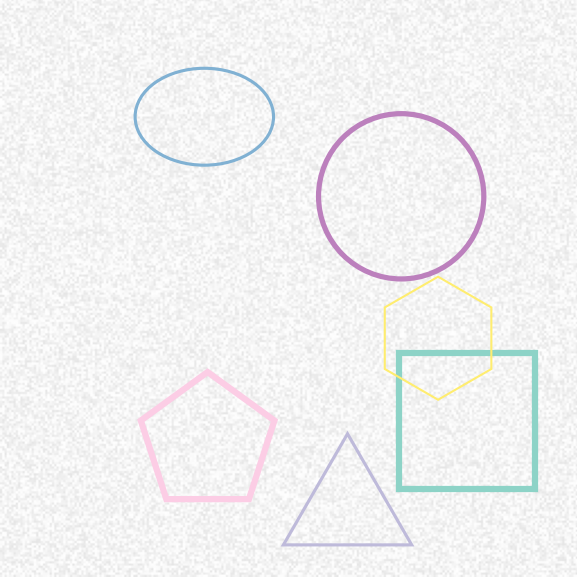[{"shape": "square", "thickness": 3, "radius": 0.59, "center": [0.808, 0.27]}, {"shape": "triangle", "thickness": 1.5, "radius": 0.64, "center": [0.602, 0.12]}, {"shape": "oval", "thickness": 1.5, "radius": 0.6, "center": [0.354, 0.797]}, {"shape": "pentagon", "thickness": 3, "radius": 0.61, "center": [0.36, 0.233]}, {"shape": "circle", "thickness": 2.5, "radius": 0.72, "center": [0.695, 0.659]}, {"shape": "hexagon", "thickness": 1, "radius": 0.53, "center": [0.759, 0.413]}]